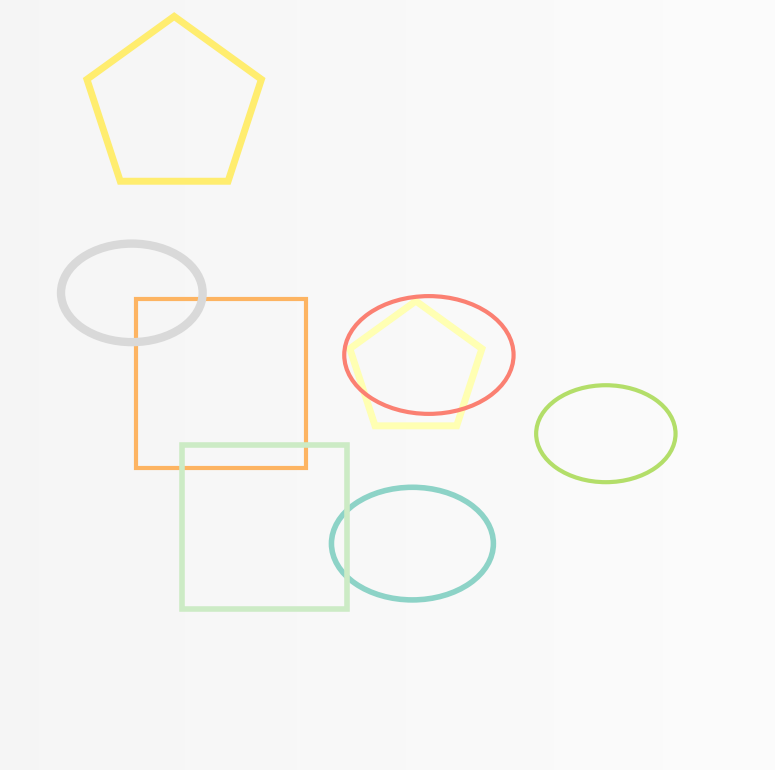[{"shape": "oval", "thickness": 2, "radius": 0.52, "center": [0.532, 0.294]}, {"shape": "pentagon", "thickness": 2.5, "radius": 0.45, "center": [0.537, 0.519]}, {"shape": "oval", "thickness": 1.5, "radius": 0.55, "center": [0.553, 0.539]}, {"shape": "square", "thickness": 1.5, "radius": 0.55, "center": [0.285, 0.502]}, {"shape": "oval", "thickness": 1.5, "radius": 0.45, "center": [0.782, 0.437]}, {"shape": "oval", "thickness": 3, "radius": 0.46, "center": [0.17, 0.62]}, {"shape": "square", "thickness": 2, "radius": 0.53, "center": [0.341, 0.315]}, {"shape": "pentagon", "thickness": 2.5, "radius": 0.59, "center": [0.225, 0.86]}]